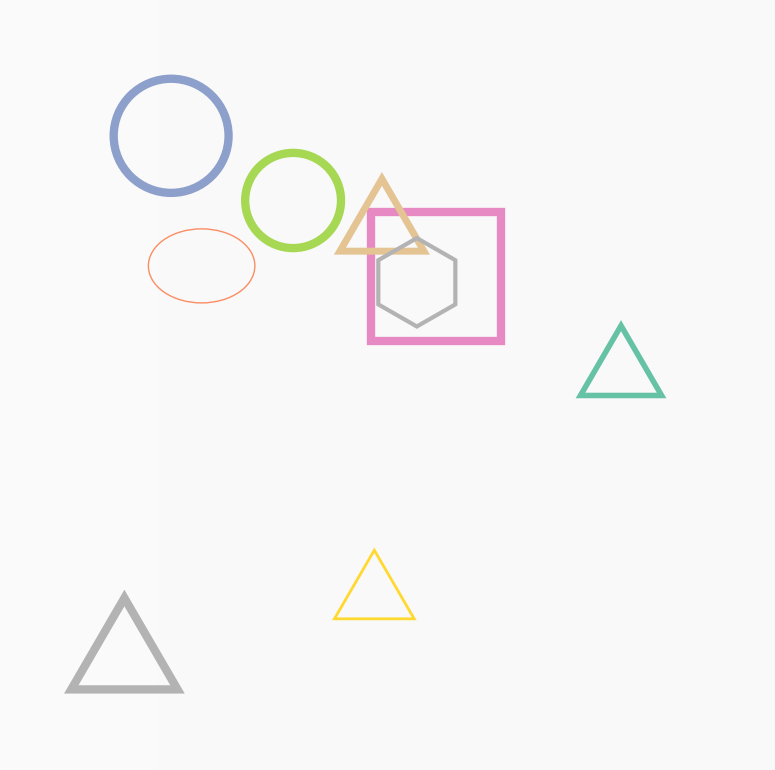[{"shape": "triangle", "thickness": 2, "radius": 0.3, "center": [0.801, 0.517]}, {"shape": "oval", "thickness": 0.5, "radius": 0.34, "center": [0.26, 0.655]}, {"shape": "circle", "thickness": 3, "radius": 0.37, "center": [0.221, 0.824]}, {"shape": "square", "thickness": 3, "radius": 0.42, "center": [0.562, 0.641]}, {"shape": "circle", "thickness": 3, "radius": 0.31, "center": [0.378, 0.74]}, {"shape": "triangle", "thickness": 1, "radius": 0.3, "center": [0.483, 0.226]}, {"shape": "triangle", "thickness": 2.5, "radius": 0.31, "center": [0.493, 0.705]}, {"shape": "triangle", "thickness": 3, "radius": 0.4, "center": [0.161, 0.144]}, {"shape": "hexagon", "thickness": 1.5, "radius": 0.29, "center": [0.538, 0.633]}]